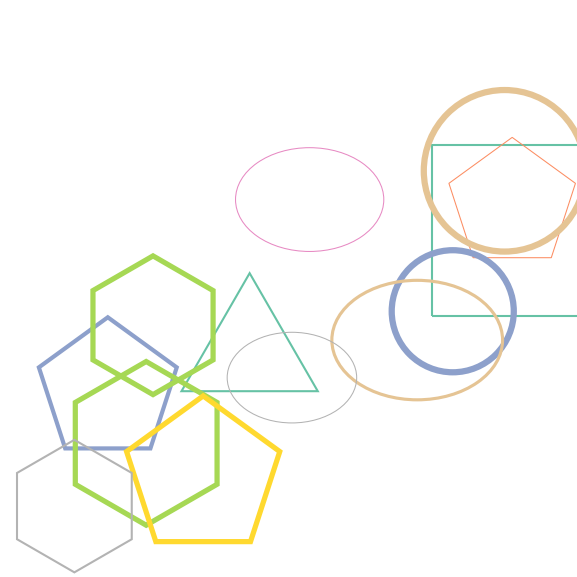[{"shape": "square", "thickness": 1, "radius": 0.74, "center": [0.896, 0.6]}, {"shape": "triangle", "thickness": 1, "radius": 0.68, "center": [0.432, 0.39]}, {"shape": "pentagon", "thickness": 0.5, "radius": 0.58, "center": [0.887, 0.646]}, {"shape": "circle", "thickness": 3, "radius": 0.53, "center": [0.784, 0.46]}, {"shape": "pentagon", "thickness": 2, "radius": 0.63, "center": [0.187, 0.324]}, {"shape": "oval", "thickness": 0.5, "radius": 0.64, "center": [0.536, 0.654]}, {"shape": "hexagon", "thickness": 2.5, "radius": 0.6, "center": [0.265, 0.436]}, {"shape": "hexagon", "thickness": 2.5, "radius": 0.71, "center": [0.253, 0.231]}, {"shape": "pentagon", "thickness": 2.5, "radius": 0.7, "center": [0.352, 0.174]}, {"shape": "oval", "thickness": 1.5, "radius": 0.74, "center": [0.722, 0.41]}, {"shape": "circle", "thickness": 3, "radius": 0.7, "center": [0.874, 0.703]}, {"shape": "hexagon", "thickness": 1, "radius": 0.57, "center": [0.129, 0.123]}, {"shape": "oval", "thickness": 0.5, "radius": 0.56, "center": [0.505, 0.345]}]